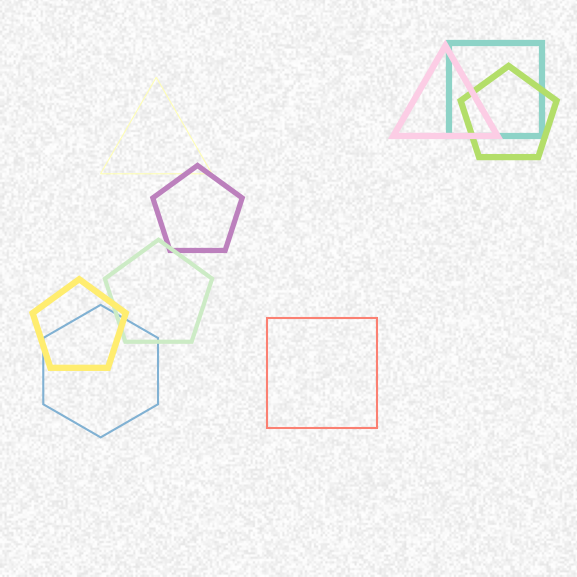[{"shape": "square", "thickness": 3, "radius": 0.4, "center": [0.858, 0.844]}, {"shape": "triangle", "thickness": 0.5, "radius": 0.56, "center": [0.271, 0.754]}, {"shape": "square", "thickness": 1, "radius": 0.47, "center": [0.557, 0.353]}, {"shape": "hexagon", "thickness": 1, "radius": 0.57, "center": [0.174, 0.356]}, {"shape": "pentagon", "thickness": 3, "radius": 0.44, "center": [0.881, 0.798]}, {"shape": "triangle", "thickness": 3, "radius": 0.52, "center": [0.771, 0.816]}, {"shape": "pentagon", "thickness": 2.5, "radius": 0.41, "center": [0.342, 0.631]}, {"shape": "pentagon", "thickness": 2, "radius": 0.49, "center": [0.274, 0.486]}, {"shape": "pentagon", "thickness": 3, "radius": 0.42, "center": [0.137, 0.431]}]